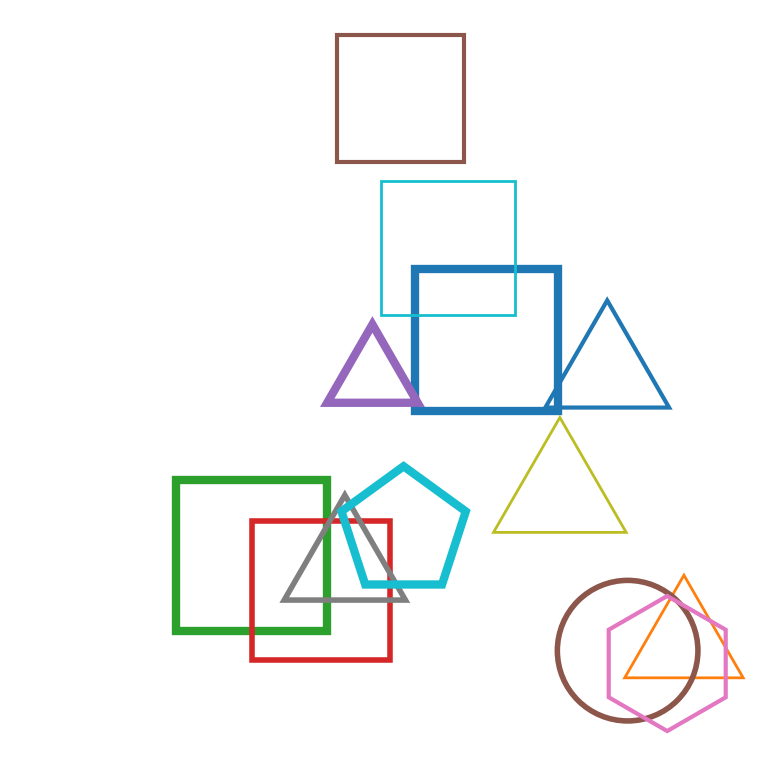[{"shape": "square", "thickness": 3, "radius": 0.46, "center": [0.632, 0.559]}, {"shape": "triangle", "thickness": 1.5, "radius": 0.46, "center": [0.789, 0.517]}, {"shape": "triangle", "thickness": 1, "radius": 0.44, "center": [0.888, 0.164]}, {"shape": "square", "thickness": 3, "radius": 0.49, "center": [0.327, 0.278]}, {"shape": "square", "thickness": 2, "radius": 0.45, "center": [0.417, 0.234]}, {"shape": "triangle", "thickness": 3, "radius": 0.34, "center": [0.484, 0.511]}, {"shape": "square", "thickness": 1.5, "radius": 0.41, "center": [0.52, 0.872]}, {"shape": "circle", "thickness": 2, "radius": 0.46, "center": [0.815, 0.155]}, {"shape": "hexagon", "thickness": 1.5, "radius": 0.44, "center": [0.867, 0.138]}, {"shape": "triangle", "thickness": 2, "radius": 0.45, "center": [0.448, 0.266]}, {"shape": "triangle", "thickness": 1, "radius": 0.5, "center": [0.727, 0.358]}, {"shape": "square", "thickness": 1, "radius": 0.44, "center": [0.582, 0.678]}, {"shape": "pentagon", "thickness": 3, "radius": 0.42, "center": [0.524, 0.31]}]